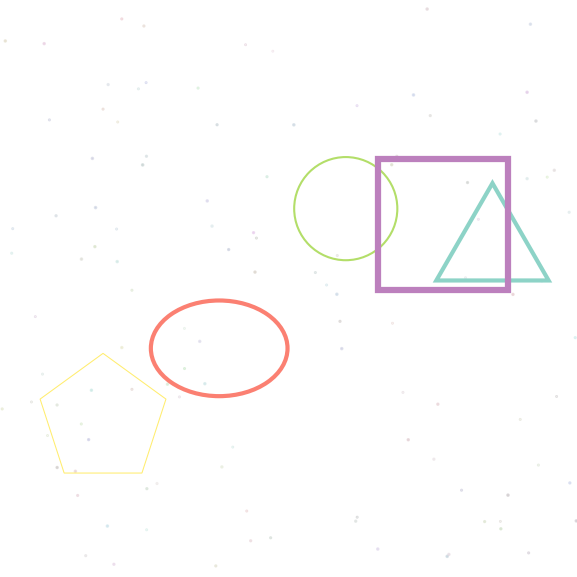[{"shape": "triangle", "thickness": 2, "radius": 0.56, "center": [0.853, 0.57]}, {"shape": "oval", "thickness": 2, "radius": 0.59, "center": [0.38, 0.396]}, {"shape": "circle", "thickness": 1, "radius": 0.45, "center": [0.599, 0.638]}, {"shape": "square", "thickness": 3, "radius": 0.57, "center": [0.767, 0.61]}, {"shape": "pentagon", "thickness": 0.5, "radius": 0.57, "center": [0.178, 0.273]}]